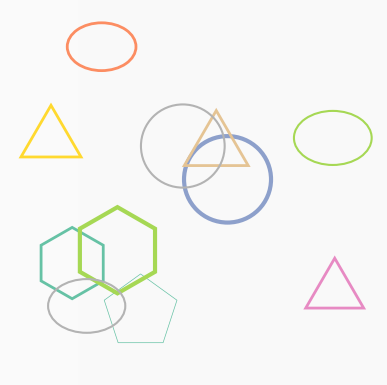[{"shape": "hexagon", "thickness": 2, "radius": 0.46, "center": [0.186, 0.317]}, {"shape": "pentagon", "thickness": 0.5, "radius": 0.49, "center": [0.363, 0.19]}, {"shape": "oval", "thickness": 2, "radius": 0.44, "center": [0.262, 0.879]}, {"shape": "circle", "thickness": 3, "radius": 0.56, "center": [0.587, 0.534]}, {"shape": "triangle", "thickness": 2, "radius": 0.43, "center": [0.864, 0.243]}, {"shape": "oval", "thickness": 1.5, "radius": 0.5, "center": [0.859, 0.642]}, {"shape": "hexagon", "thickness": 3, "radius": 0.56, "center": [0.303, 0.35]}, {"shape": "triangle", "thickness": 2, "radius": 0.45, "center": [0.132, 0.637]}, {"shape": "triangle", "thickness": 2, "radius": 0.48, "center": [0.558, 0.618]}, {"shape": "oval", "thickness": 1.5, "radius": 0.5, "center": [0.224, 0.205]}, {"shape": "circle", "thickness": 1.5, "radius": 0.54, "center": [0.472, 0.621]}]